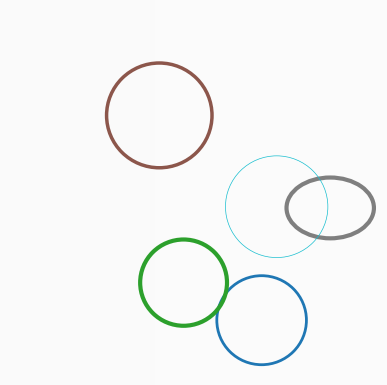[{"shape": "circle", "thickness": 2, "radius": 0.58, "center": [0.675, 0.168]}, {"shape": "circle", "thickness": 3, "radius": 0.56, "center": [0.474, 0.266]}, {"shape": "circle", "thickness": 2.5, "radius": 0.68, "center": [0.411, 0.7]}, {"shape": "oval", "thickness": 3, "radius": 0.56, "center": [0.852, 0.46]}, {"shape": "circle", "thickness": 0.5, "radius": 0.66, "center": [0.714, 0.463]}]